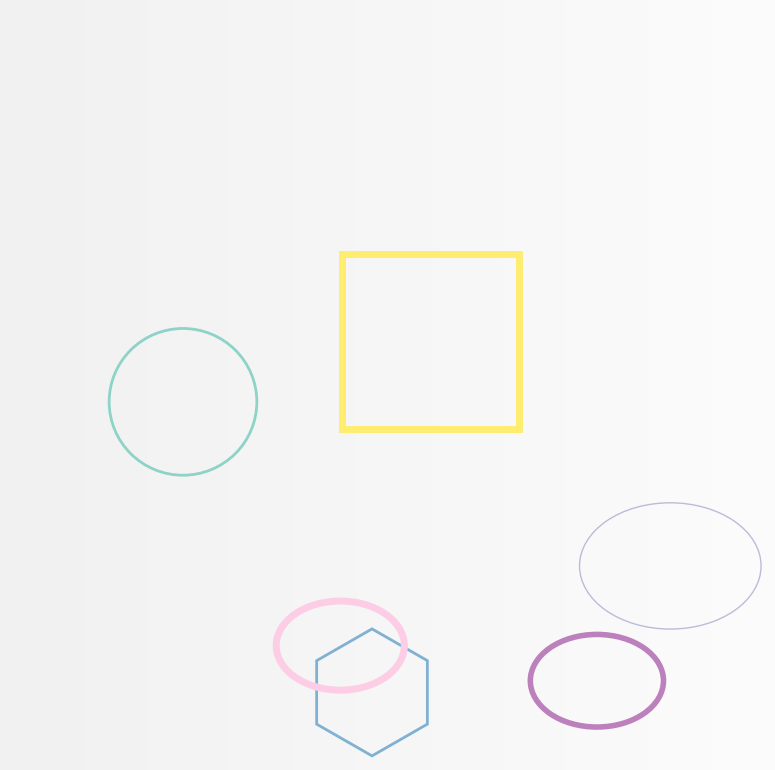[{"shape": "circle", "thickness": 1, "radius": 0.48, "center": [0.236, 0.478]}, {"shape": "oval", "thickness": 0.5, "radius": 0.59, "center": [0.865, 0.265]}, {"shape": "hexagon", "thickness": 1, "radius": 0.41, "center": [0.48, 0.101]}, {"shape": "oval", "thickness": 2.5, "radius": 0.41, "center": [0.439, 0.162]}, {"shape": "oval", "thickness": 2, "radius": 0.43, "center": [0.77, 0.116]}, {"shape": "square", "thickness": 2.5, "radius": 0.57, "center": [0.555, 0.557]}]